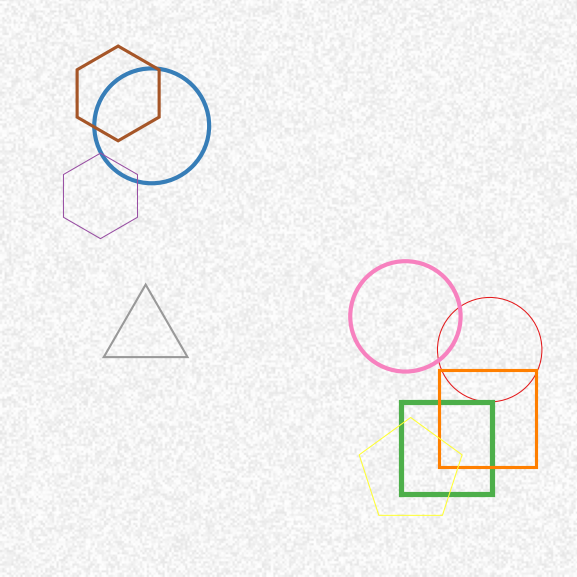[{"shape": "circle", "thickness": 0.5, "radius": 0.45, "center": [0.848, 0.394]}, {"shape": "circle", "thickness": 2, "radius": 0.5, "center": [0.263, 0.781]}, {"shape": "square", "thickness": 2.5, "radius": 0.4, "center": [0.773, 0.223]}, {"shape": "hexagon", "thickness": 0.5, "radius": 0.37, "center": [0.174, 0.66]}, {"shape": "square", "thickness": 1.5, "radius": 0.42, "center": [0.844, 0.274]}, {"shape": "pentagon", "thickness": 0.5, "radius": 0.47, "center": [0.711, 0.183]}, {"shape": "hexagon", "thickness": 1.5, "radius": 0.41, "center": [0.205, 0.837]}, {"shape": "circle", "thickness": 2, "radius": 0.48, "center": [0.702, 0.451]}, {"shape": "triangle", "thickness": 1, "radius": 0.42, "center": [0.252, 0.423]}]